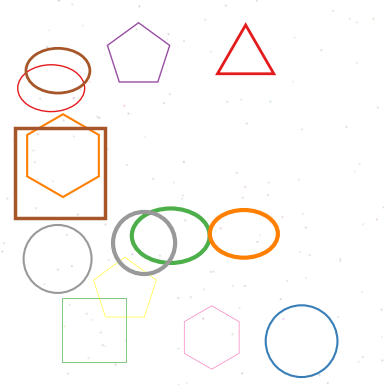[{"shape": "triangle", "thickness": 2, "radius": 0.42, "center": [0.638, 0.851]}, {"shape": "oval", "thickness": 1, "radius": 0.43, "center": [0.133, 0.771]}, {"shape": "circle", "thickness": 1.5, "radius": 0.47, "center": [0.783, 0.114]}, {"shape": "square", "thickness": 0.5, "radius": 0.42, "center": [0.245, 0.143]}, {"shape": "oval", "thickness": 3, "radius": 0.51, "center": [0.443, 0.388]}, {"shape": "pentagon", "thickness": 1, "radius": 0.43, "center": [0.36, 0.856]}, {"shape": "hexagon", "thickness": 1.5, "radius": 0.54, "center": [0.164, 0.596]}, {"shape": "oval", "thickness": 3, "radius": 0.44, "center": [0.633, 0.393]}, {"shape": "pentagon", "thickness": 0.5, "radius": 0.43, "center": [0.324, 0.246]}, {"shape": "square", "thickness": 2.5, "radius": 0.59, "center": [0.156, 0.551]}, {"shape": "oval", "thickness": 2, "radius": 0.41, "center": [0.15, 0.816]}, {"shape": "hexagon", "thickness": 0.5, "radius": 0.41, "center": [0.55, 0.123]}, {"shape": "circle", "thickness": 3, "radius": 0.4, "center": [0.374, 0.369]}, {"shape": "circle", "thickness": 1.5, "radius": 0.44, "center": [0.15, 0.327]}]